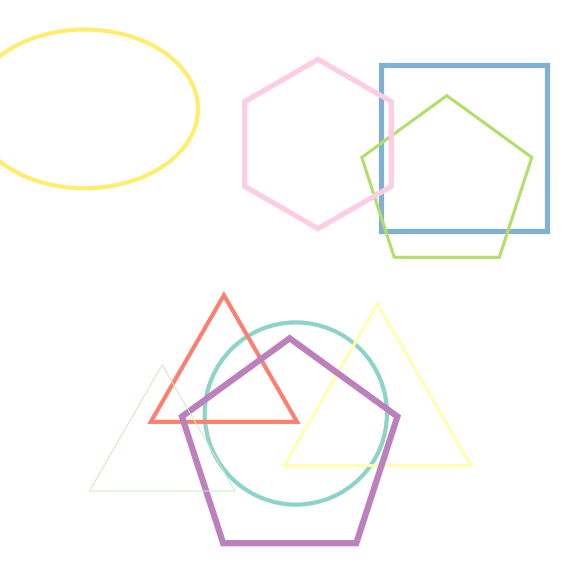[{"shape": "circle", "thickness": 2, "radius": 0.79, "center": [0.512, 0.283]}, {"shape": "triangle", "thickness": 1.5, "radius": 0.93, "center": [0.654, 0.286]}, {"shape": "triangle", "thickness": 2, "radius": 0.73, "center": [0.388, 0.342]}, {"shape": "square", "thickness": 2.5, "radius": 0.72, "center": [0.804, 0.743]}, {"shape": "pentagon", "thickness": 1.5, "radius": 0.77, "center": [0.774, 0.679]}, {"shape": "hexagon", "thickness": 2.5, "radius": 0.73, "center": [0.551, 0.75]}, {"shape": "pentagon", "thickness": 3, "radius": 0.98, "center": [0.502, 0.217]}, {"shape": "triangle", "thickness": 0.5, "radius": 0.73, "center": [0.281, 0.222]}, {"shape": "oval", "thickness": 2, "radius": 0.98, "center": [0.147, 0.811]}]